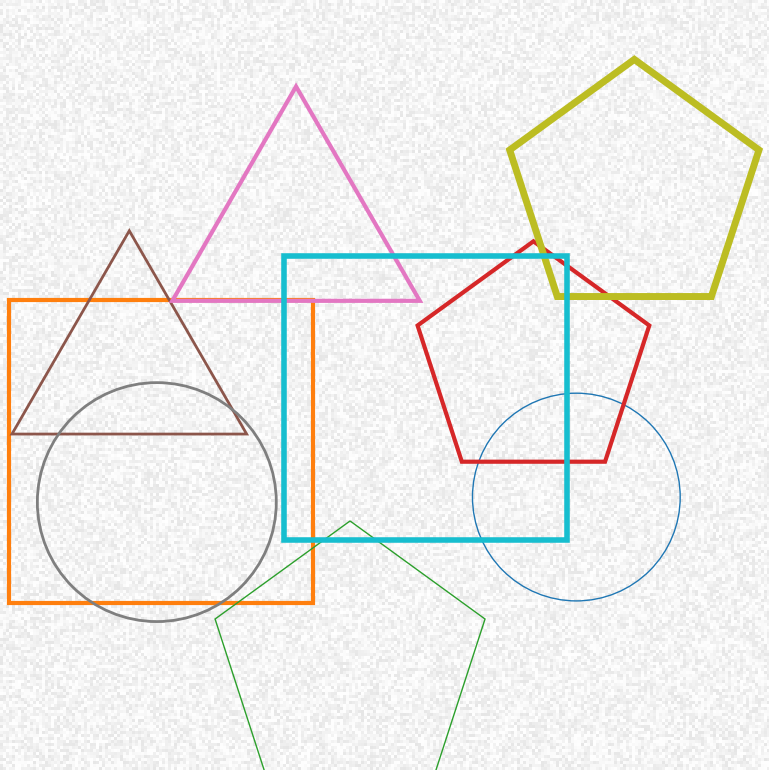[{"shape": "circle", "thickness": 0.5, "radius": 0.67, "center": [0.748, 0.354]}, {"shape": "square", "thickness": 1.5, "radius": 0.99, "center": [0.209, 0.414]}, {"shape": "pentagon", "thickness": 0.5, "radius": 0.92, "center": [0.455, 0.139]}, {"shape": "pentagon", "thickness": 1.5, "radius": 0.79, "center": [0.693, 0.528]}, {"shape": "triangle", "thickness": 1, "radius": 0.88, "center": [0.168, 0.524]}, {"shape": "triangle", "thickness": 1.5, "radius": 0.93, "center": [0.384, 0.702]}, {"shape": "circle", "thickness": 1, "radius": 0.78, "center": [0.204, 0.348]}, {"shape": "pentagon", "thickness": 2.5, "radius": 0.85, "center": [0.824, 0.753]}, {"shape": "square", "thickness": 2, "radius": 0.92, "center": [0.553, 0.483]}]